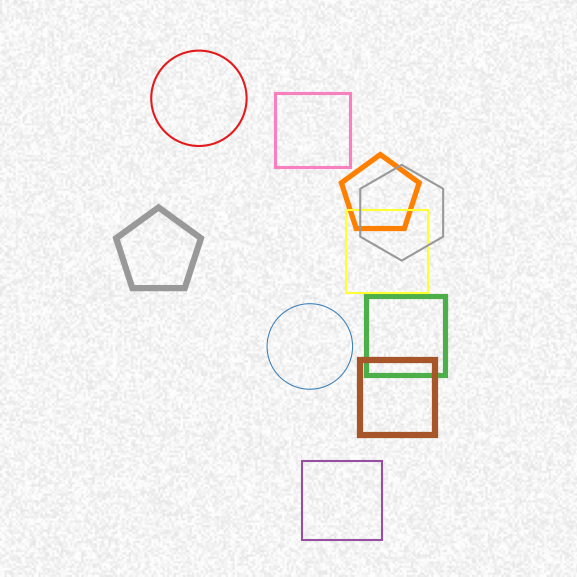[{"shape": "circle", "thickness": 1, "radius": 0.41, "center": [0.344, 0.829]}, {"shape": "circle", "thickness": 0.5, "radius": 0.37, "center": [0.536, 0.399]}, {"shape": "square", "thickness": 2.5, "radius": 0.34, "center": [0.703, 0.418]}, {"shape": "square", "thickness": 1, "radius": 0.34, "center": [0.592, 0.133]}, {"shape": "pentagon", "thickness": 2.5, "radius": 0.35, "center": [0.658, 0.661]}, {"shape": "square", "thickness": 1, "radius": 0.36, "center": [0.67, 0.564]}, {"shape": "square", "thickness": 3, "radius": 0.33, "center": [0.688, 0.311]}, {"shape": "square", "thickness": 1.5, "radius": 0.32, "center": [0.541, 0.774]}, {"shape": "pentagon", "thickness": 3, "radius": 0.39, "center": [0.275, 0.563]}, {"shape": "hexagon", "thickness": 1, "radius": 0.41, "center": [0.696, 0.631]}]